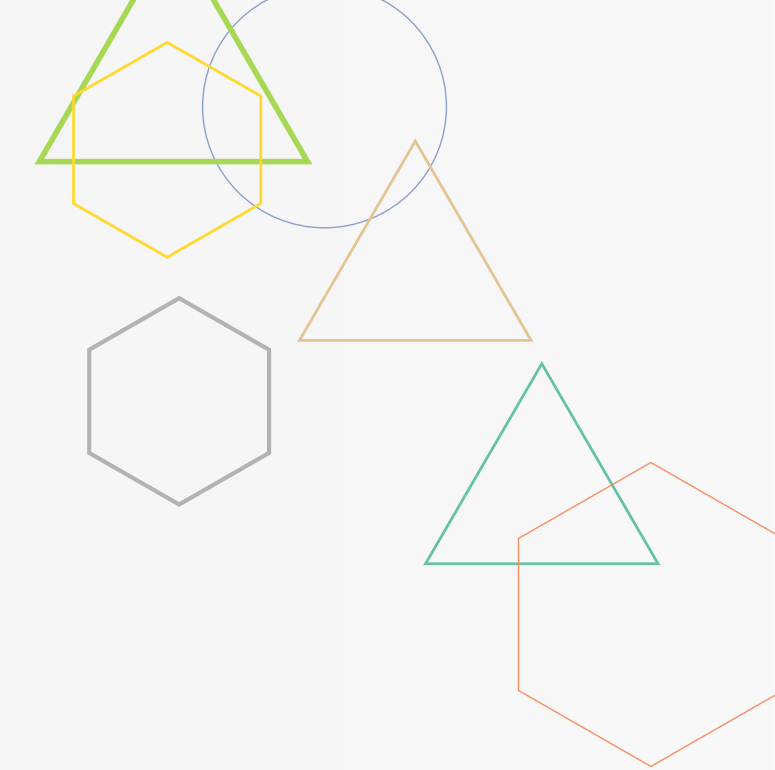[{"shape": "triangle", "thickness": 1, "radius": 0.87, "center": [0.699, 0.354]}, {"shape": "hexagon", "thickness": 0.5, "radius": 0.99, "center": [0.84, 0.202]}, {"shape": "circle", "thickness": 0.5, "radius": 0.79, "center": [0.419, 0.861]}, {"shape": "triangle", "thickness": 2, "radius": 1.0, "center": [0.224, 0.89]}, {"shape": "hexagon", "thickness": 1, "radius": 0.7, "center": [0.216, 0.805]}, {"shape": "triangle", "thickness": 1, "radius": 0.86, "center": [0.536, 0.644]}, {"shape": "hexagon", "thickness": 1.5, "radius": 0.67, "center": [0.231, 0.479]}]